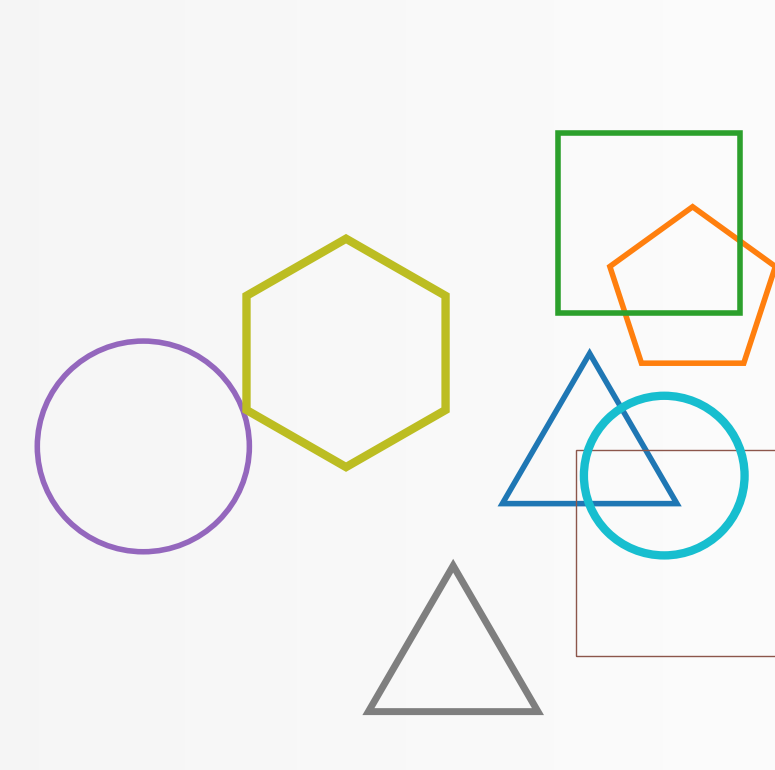[{"shape": "triangle", "thickness": 2, "radius": 0.65, "center": [0.761, 0.411]}, {"shape": "pentagon", "thickness": 2, "radius": 0.56, "center": [0.894, 0.619]}, {"shape": "square", "thickness": 2, "radius": 0.59, "center": [0.837, 0.711]}, {"shape": "circle", "thickness": 2, "radius": 0.68, "center": [0.185, 0.42]}, {"shape": "square", "thickness": 0.5, "radius": 0.67, "center": [0.876, 0.282]}, {"shape": "triangle", "thickness": 2.5, "radius": 0.63, "center": [0.585, 0.139]}, {"shape": "hexagon", "thickness": 3, "radius": 0.74, "center": [0.446, 0.542]}, {"shape": "circle", "thickness": 3, "radius": 0.52, "center": [0.857, 0.382]}]